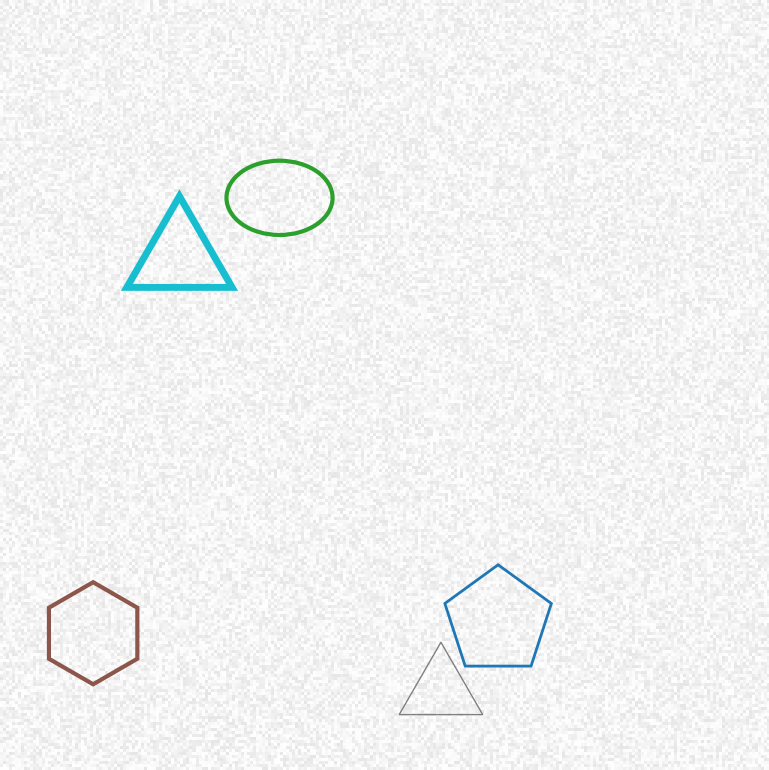[{"shape": "pentagon", "thickness": 1, "radius": 0.36, "center": [0.647, 0.194]}, {"shape": "oval", "thickness": 1.5, "radius": 0.34, "center": [0.363, 0.743]}, {"shape": "hexagon", "thickness": 1.5, "radius": 0.33, "center": [0.121, 0.178]}, {"shape": "triangle", "thickness": 0.5, "radius": 0.31, "center": [0.573, 0.103]}, {"shape": "triangle", "thickness": 2.5, "radius": 0.39, "center": [0.233, 0.666]}]